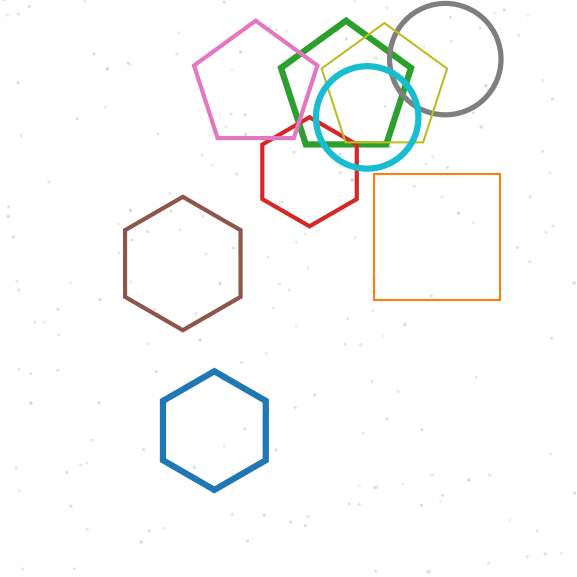[{"shape": "hexagon", "thickness": 3, "radius": 0.51, "center": [0.371, 0.254]}, {"shape": "square", "thickness": 1, "radius": 0.55, "center": [0.756, 0.588]}, {"shape": "pentagon", "thickness": 3, "radius": 0.59, "center": [0.599, 0.845]}, {"shape": "hexagon", "thickness": 2, "radius": 0.47, "center": [0.536, 0.702]}, {"shape": "hexagon", "thickness": 2, "radius": 0.58, "center": [0.317, 0.543]}, {"shape": "pentagon", "thickness": 2, "radius": 0.56, "center": [0.443, 0.851]}, {"shape": "circle", "thickness": 2.5, "radius": 0.48, "center": [0.771, 0.897]}, {"shape": "pentagon", "thickness": 1, "radius": 0.57, "center": [0.666, 0.845]}, {"shape": "circle", "thickness": 3, "radius": 0.44, "center": [0.636, 0.796]}]